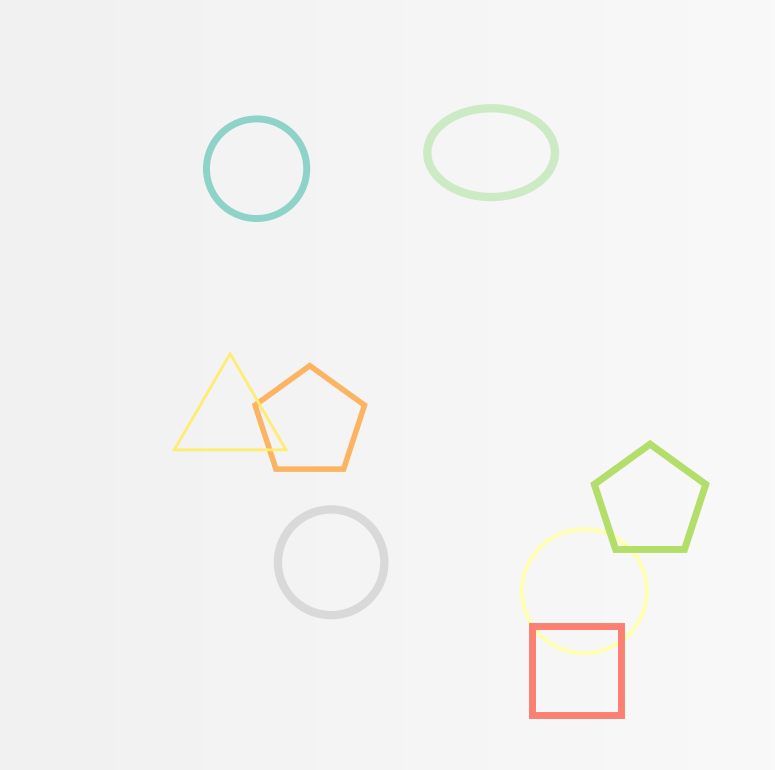[{"shape": "circle", "thickness": 2.5, "radius": 0.32, "center": [0.331, 0.781]}, {"shape": "circle", "thickness": 1.5, "radius": 0.4, "center": [0.754, 0.232]}, {"shape": "square", "thickness": 2.5, "radius": 0.29, "center": [0.744, 0.129]}, {"shape": "pentagon", "thickness": 2, "radius": 0.37, "center": [0.4, 0.451]}, {"shape": "pentagon", "thickness": 2.5, "radius": 0.38, "center": [0.839, 0.348]}, {"shape": "circle", "thickness": 3, "radius": 0.34, "center": [0.427, 0.27]}, {"shape": "oval", "thickness": 3, "radius": 0.41, "center": [0.634, 0.802]}, {"shape": "triangle", "thickness": 1, "radius": 0.42, "center": [0.297, 0.457]}]